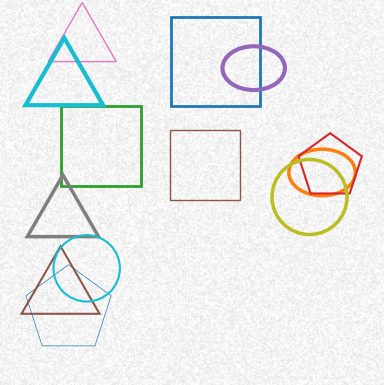[{"shape": "square", "thickness": 2, "radius": 0.58, "center": [0.559, 0.84]}, {"shape": "pentagon", "thickness": 0.5, "radius": 0.58, "center": [0.178, 0.196]}, {"shape": "oval", "thickness": 2.5, "radius": 0.43, "center": [0.837, 0.552]}, {"shape": "square", "thickness": 2, "radius": 0.52, "center": [0.262, 0.62]}, {"shape": "pentagon", "thickness": 1.5, "radius": 0.43, "center": [0.858, 0.567]}, {"shape": "oval", "thickness": 3, "radius": 0.41, "center": [0.659, 0.823]}, {"shape": "square", "thickness": 1, "radius": 0.46, "center": [0.532, 0.571]}, {"shape": "triangle", "thickness": 1.5, "radius": 0.59, "center": [0.157, 0.243]}, {"shape": "triangle", "thickness": 1, "radius": 0.51, "center": [0.213, 0.891]}, {"shape": "triangle", "thickness": 2.5, "radius": 0.53, "center": [0.163, 0.439]}, {"shape": "circle", "thickness": 2.5, "radius": 0.49, "center": [0.804, 0.488]}, {"shape": "triangle", "thickness": 3, "radius": 0.58, "center": [0.167, 0.785]}, {"shape": "circle", "thickness": 1.5, "radius": 0.43, "center": [0.225, 0.303]}]